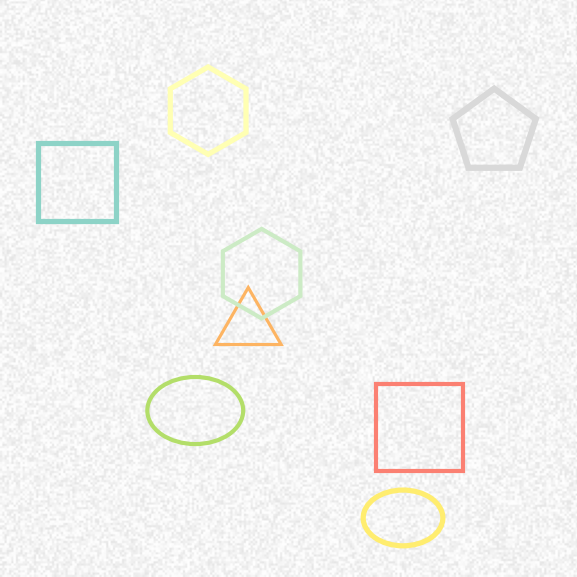[{"shape": "square", "thickness": 2.5, "radius": 0.34, "center": [0.133, 0.685]}, {"shape": "hexagon", "thickness": 2.5, "radius": 0.38, "center": [0.36, 0.808]}, {"shape": "square", "thickness": 2, "radius": 0.38, "center": [0.726, 0.259]}, {"shape": "triangle", "thickness": 1.5, "radius": 0.33, "center": [0.43, 0.435]}, {"shape": "oval", "thickness": 2, "radius": 0.41, "center": [0.338, 0.288]}, {"shape": "pentagon", "thickness": 3, "radius": 0.38, "center": [0.856, 0.77]}, {"shape": "hexagon", "thickness": 2, "radius": 0.39, "center": [0.453, 0.525]}, {"shape": "oval", "thickness": 2.5, "radius": 0.34, "center": [0.698, 0.102]}]